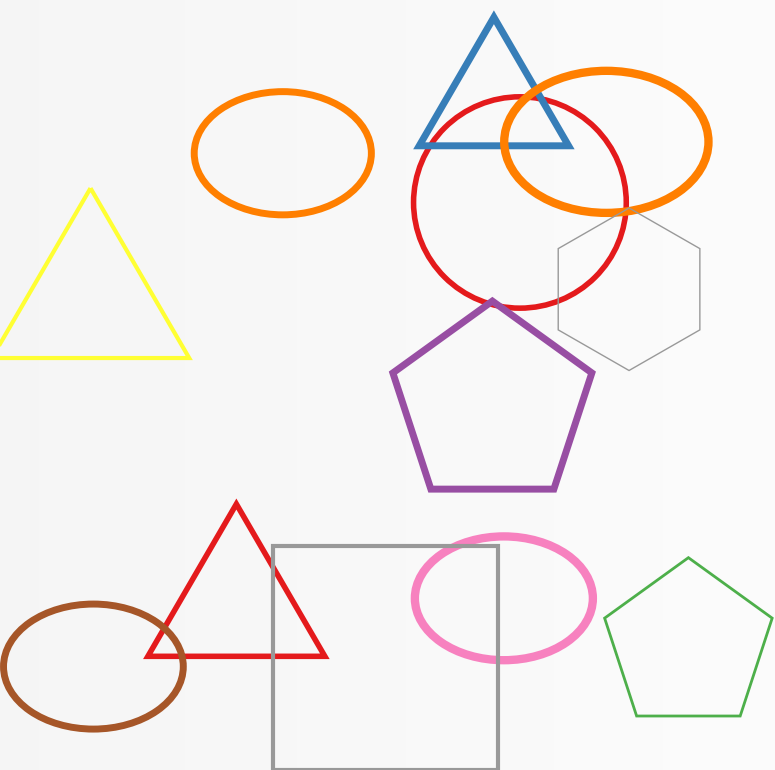[{"shape": "circle", "thickness": 2, "radius": 0.69, "center": [0.671, 0.737]}, {"shape": "triangle", "thickness": 2, "radius": 0.66, "center": [0.305, 0.214]}, {"shape": "triangle", "thickness": 2.5, "radius": 0.56, "center": [0.637, 0.866]}, {"shape": "pentagon", "thickness": 1, "radius": 0.57, "center": [0.888, 0.162]}, {"shape": "pentagon", "thickness": 2.5, "radius": 0.67, "center": [0.635, 0.474]}, {"shape": "oval", "thickness": 2.5, "radius": 0.57, "center": [0.365, 0.801]}, {"shape": "oval", "thickness": 3, "radius": 0.66, "center": [0.782, 0.816]}, {"shape": "triangle", "thickness": 1.5, "radius": 0.74, "center": [0.117, 0.609]}, {"shape": "oval", "thickness": 2.5, "radius": 0.58, "center": [0.121, 0.134]}, {"shape": "oval", "thickness": 3, "radius": 0.57, "center": [0.65, 0.223]}, {"shape": "square", "thickness": 1.5, "radius": 0.73, "center": [0.498, 0.146]}, {"shape": "hexagon", "thickness": 0.5, "radius": 0.53, "center": [0.812, 0.624]}]